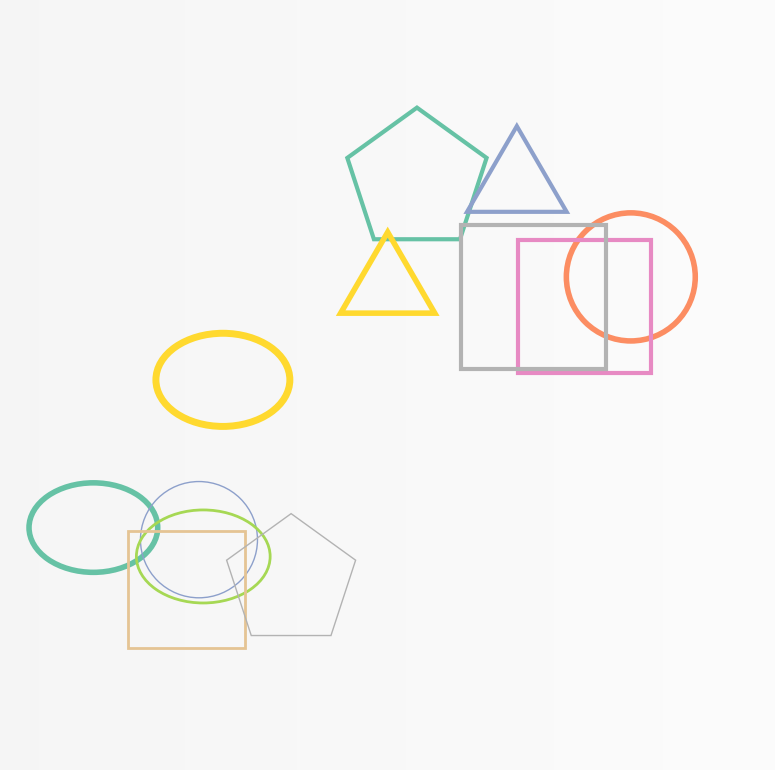[{"shape": "pentagon", "thickness": 1.5, "radius": 0.47, "center": [0.538, 0.766]}, {"shape": "oval", "thickness": 2, "radius": 0.42, "center": [0.12, 0.315]}, {"shape": "circle", "thickness": 2, "radius": 0.42, "center": [0.814, 0.64]}, {"shape": "circle", "thickness": 0.5, "radius": 0.38, "center": [0.257, 0.299]}, {"shape": "triangle", "thickness": 1.5, "radius": 0.37, "center": [0.667, 0.762]}, {"shape": "square", "thickness": 1.5, "radius": 0.43, "center": [0.754, 0.602]}, {"shape": "oval", "thickness": 1, "radius": 0.43, "center": [0.262, 0.277]}, {"shape": "oval", "thickness": 2.5, "radius": 0.43, "center": [0.288, 0.507]}, {"shape": "triangle", "thickness": 2, "radius": 0.35, "center": [0.5, 0.628]}, {"shape": "square", "thickness": 1, "radius": 0.38, "center": [0.241, 0.235]}, {"shape": "square", "thickness": 1.5, "radius": 0.47, "center": [0.688, 0.614]}, {"shape": "pentagon", "thickness": 0.5, "radius": 0.44, "center": [0.376, 0.245]}]